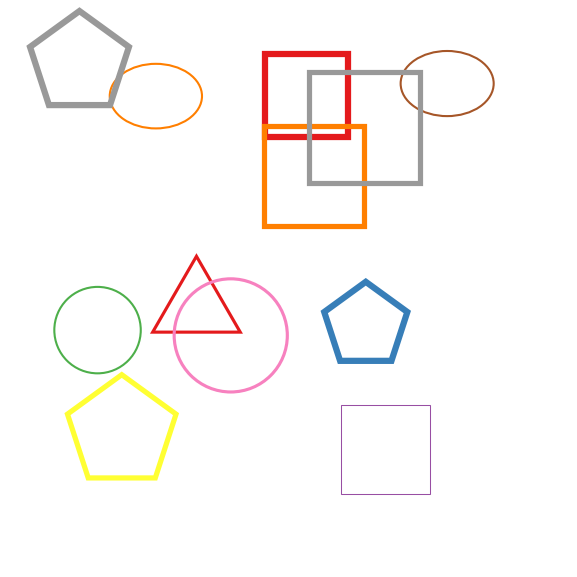[{"shape": "square", "thickness": 3, "radius": 0.36, "center": [0.53, 0.835]}, {"shape": "triangle", "thickness": 1.5, "radius": 0.44, "center": [0.34, 0.468]}, {"shape": "pentagon", "thickness": 3, "radius": 0.38, "center": [0.633, 0.436]}, {"shape": "circle", "thickness": 1, "radius": 0.37, "center": [0.169, 0.428]}, {"shape": "square", "thickness": 0.5, "radius": 0.39, "center": [0.668, 0.22]}, {"shape": "square", "thickness": 2.5, "radius": 0.43, "center": [0.544, 0.695]}, {"shape": "oval", "thickness": 1, "radius": 0.4, "center": [0.27, 0.833]}, {"shape": "pentagon", "thickness": 2.5, "radius": 0.49, "center": [0.211, 0.251]}, {"shape": "oval", "thickness": 1, "radius": 0.4, "center": [0.774, 0.854]}, {"shape": "circle", "thickness": 1.5, "radius": 0.49, "center": [0.4, 0.418]}, {"shape": "pentagon", "thickness": 3, "radius": 0.45, "center": [0.138, 0.89]}, {"shape": "square", "thickness": 2.5, "radius": 0.48, "center": [0.632, 0.778]}]